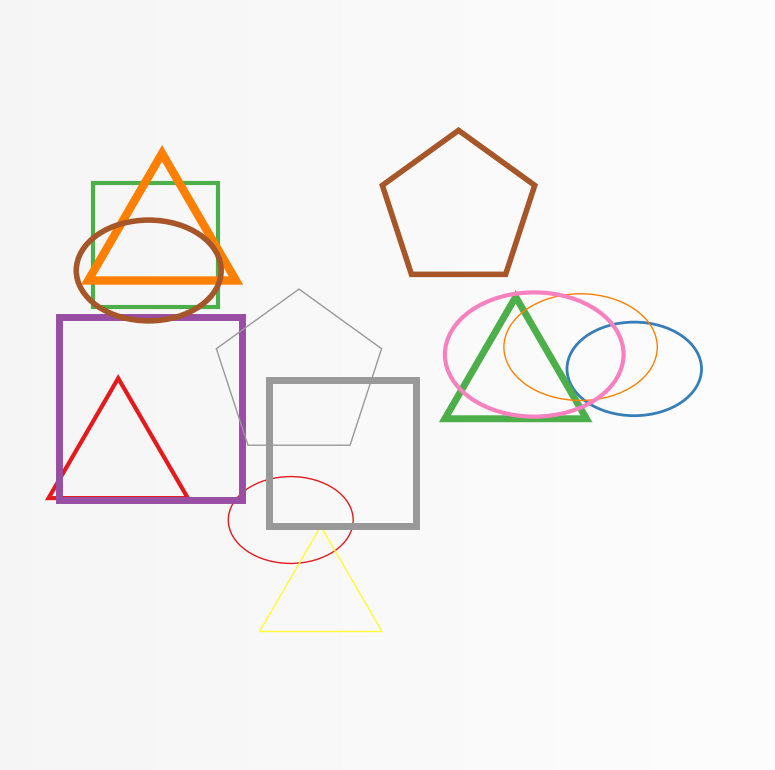[{"shape": "oval", "thickness": 0.5, "radius": 0.4, "center": [0.375, 0.325]}, {"shape": "triangle", "thickness": 1.5, "radius": 0.52, "center": [0.153, 0.405]}, {"shape": "oval", "thickness": 1, "radius": 0.43, "center": [0.818, 0.521]}, {"shape": "square", "thickness": 1.5, "radius": 0.4, "center": [0.201, 0.682]}, {"shape": "triangle", "thickness": 2.5, "radius": 0.53, "center": [0.665, 0.509]}, {"shape": "square", "thickness": 2.5, "radius": 0.59, "center": [0.194, 0.469]}, {"shape": "triangle", "thickness": 3, "radius": 0.55, "center": [0.209, 0.691]}, {"shape": "oval", "thickness": 0.5, "radius": 0.49, "center": [0.749, 0.549]}, {"shape": "triangle", "thickness": 0.5, "radius": 0.46, "center": [0.414, 0.225]}, {"shape": "pentagon", "thickness": 2, "radius": 0.52, "center": [0.592, 0.727]}, {"shape": "oval", "thickness": 2, "radius": 0.47, "center": [0.192, 0.649]}, {"shape": "oval", "thickness": 1.5, "radius": 0.58, "center": [0.689, 0.54]}, {"shape": "pentagon", "thickness": 0.5, "radius": 0.56, "center": [0.386, 0.512]}, {"shape": "square", "thickness": 2.5, "radius": 0.48, "center": [0.442, 0.411]}]